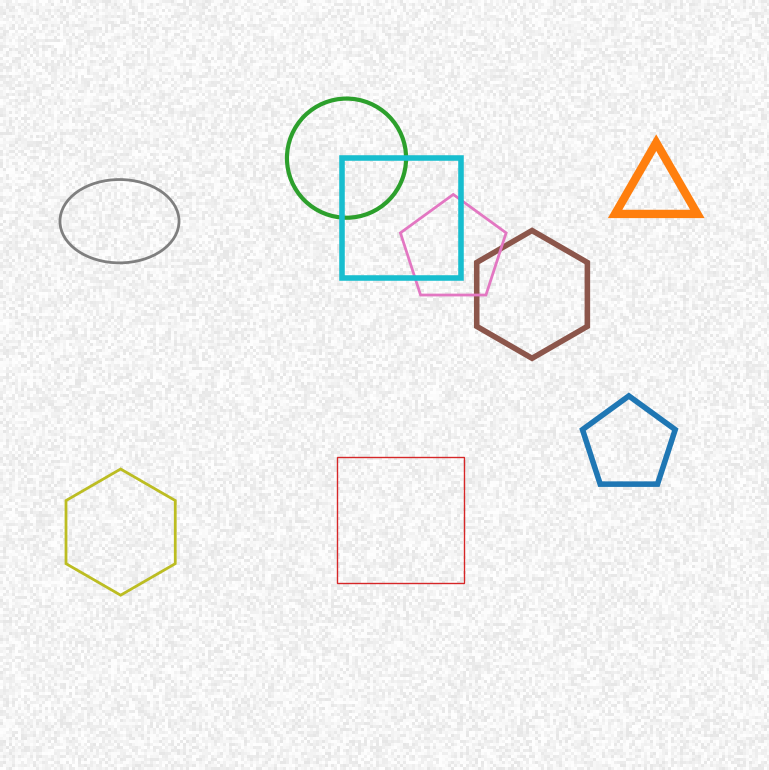[{"shape": "pentagon", "thickness": 2, "radius": 0.32, "center": [0.817, 0.422]}, {"shape": "triangle", "thickness": 3, "radius": 0.31, "center": [0.852, 0.753]}, {"shape": "circle", "thickness": 1.5, "radius": 0.39, "center": [0.45, 0.795]}, {"shape": "square", "thickness": 0.5, "radius": 0.41, "center": [0.52, 0.325]}, {"shape": "hexagon", "thickness": 2, "radius": 0.41, "center": [0.691, 0.618]}, {"shape": "pentagon", "thickness": 1, "radius": 0.36, "center": [0.589, 0.675]}, {"shape": "oval", "thickness": 1, "radius": 0.39, "center": [0.155, 0.713]}, {"shape": "hexagon", "thickness": 1, "radius": 0.41, "center": [0.157, 0.309]}, {"shape": "square", "thickness": 2, "radius": 0.39, "center": [0.521, 0.717]}]